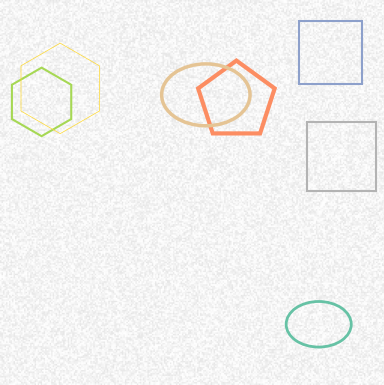[{"shape": "oval", "thickness": 2, "radius": 0.42, "center": [0.828, 0.158]}, {"shape": "pentagon", "thickness": 3, "radius": 0.52, "center": [0.614, 0.738]}, {"shape": "square", "thickness": 1.5, "radius": 0.41, "center": [0.858, 0.864]}, {"shape": "hexagon", "thickness": 1.5, "radius": 0.44, "center": [0.108, 0.735]}, {"shape": "hexagon", "thickness": 0.5, "radius": 0.59, "center": [0.156, 0.77]}, {"shape": "oval", "thickness": 2.5, "radius": 0.57, "center": [0.535, 0.754]}, {"shape": "square", "thickness": 1.5, "radius": 0.45, "center": [0.887, 0.593]}]